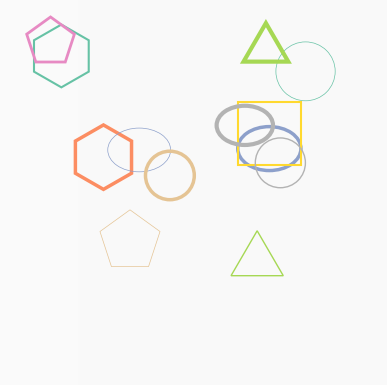[{"shape": "circle", "thickness": 0.5, "radius": 0.38, "center": [0.788, 0.815]}, {"shape": "hexagon", "thickness": 1.5, "radius": 0.41, "center": [0.158, 0.855]}, {"shape": "hexagon", "thickness": 2.5, "radius": 0.42, "center": [0.267, 0.592]}, {"shape": "oval", "thickness": 2.5, "radius": 0.41, "center": [0.695, 0.614]}, {"shape": "oval", "thickness": 0.5, "radius": 0.41, "center": [0.359, 0.611]}, {"shape": "pentagon", "thickness": 2, "radius": 0.32, "center": [0.13, 0.891]}, {"shape": "triangle", "thickness": 1, "radius": 0.39, "center": [0.664, 0.323]}, {"shape": "triangle", "thickness": 3, "radius": 0.33, "center": [0.686, 0.873]}, {"shape": "square", "thickness": 1.5, "radius": 0.41, "center": [0.695, 0.653]}, {"shape": "pentagon", "thickness": 0.5, "radius": 0.41, "center": [0.335, 0.373]}, {"shape": "circle", "thickness": 2.5, "radius": 0.31, "center": [0.438, 0.544]}, {"shape": "circle", "thickness": 1, "radius": 0.32, "center": [0.723, 0.577]}, {"shape": "oval", "thickness": 3, "radius": 0.36, "center": [0.632, 0.674]}]